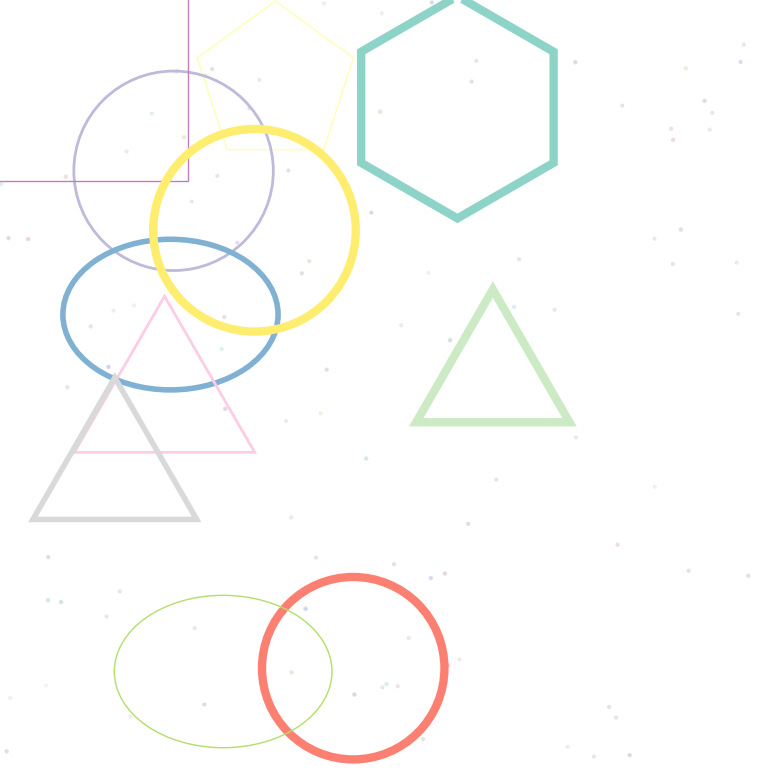[{"shape": "hexagon", "thickness": 3, "radius": 0.72, "center": [0.594, 0.861]}, {"shape": "pentagon", "thickness": 0.5, "radius": 0.53, "center": [0.358, 0.892]}, {"shape": "circle", "thickness": 1, "radius": 0.65, "center": [0.225, 0.778]}, {"shape": "circle", "thickness": 3, "radius": 0.59, "center": [0.459, 0.132]}, {"shape": "oval", "thickness": 2, "radius": 0.7, "center": [0.221, 0.591]}, {"shape": "oval", "thickness": 0.5, "radius": 0.71, "center": [0.29, 0.128]}, {"shape": "triangle", "thickness": 1, "radius": 0.68, "center": [0.214, 0.48]}, {"shape": "triangle", "thickness": 2, "radius": 0.61, "center": [0.149, 0.387]}, {"shape": "square", "thickness": 0.5, "radius": 0.66, "center": [0.113, 0.896]}, {"shape": "triangle", "thickness": 3, "radius": 0.57, "center": [0.64, 0.509]}, {"shape": "circle", "thickness": 3, "radius": 0.66, "center": [0.331, 0.701]}]